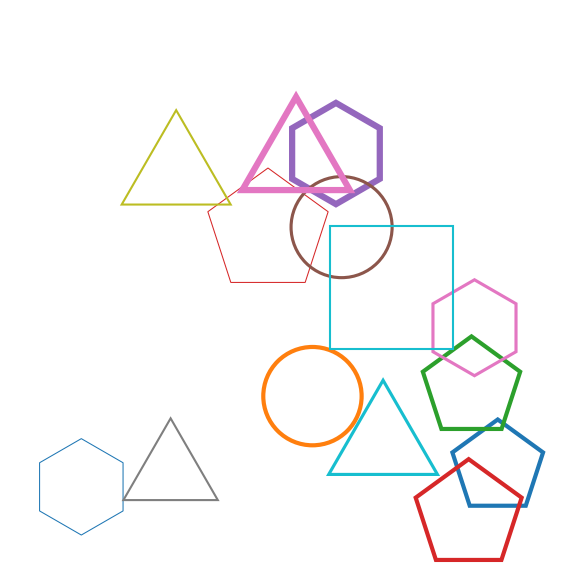[{"shape": "hexagon", "thickness": 0.5, "radius": 0.42, "center": [0.141, 0.156]}, {"shape": "pentagon", "thickness": 2, "radius": 0.41, "center": [0.862, 0.19]}, {"shape": "circle", "thickness": 2, "radius": 0.43, "center": [0.541, 0.313]}, {"shape": "pentagon", "thickness": 2, "radius": 0.44, "center": [0.816, 0.328]}, {"shape": "pentagon", "thickness": 0.5, "radius": 0.55, "center": [0.464, 0.599]}, {"shape": "pentagon", "thickness": 2, "radius": 0.48, "center": [0.812, 0.108]}, {"shape": "hexagon", "thickness": 3, "radius": 0.44, "center": [0.582, 0.733]}, {"shape": "circle", "thickness": 1.5, "radius": 0.44, "center": [0.591, 0.606]}, {"shape": "hexagon", "thickness": 1.5, "radius": 0.42, "center": [0.822, 0.432]}, {"shape": "triangle", "thickness": 3, "radius": 0.54, "center": [0.513, 0.724]}, {"shape": "triangle", "thickness": 1, "radius": 0.47, "center": [0.295, 0.18]}, {"shape": "triangle", "thickness": 1, "radius": 0.54, "center": [0.305, 0.699]}, {"shape": "triangle", "thickness": 1.5, "radius": 0.54, "center": [0.663, 0.232]}, {"shape": "square", "thickness": 1, "radius": 0.53, "center": [0.678, 0.502]}]